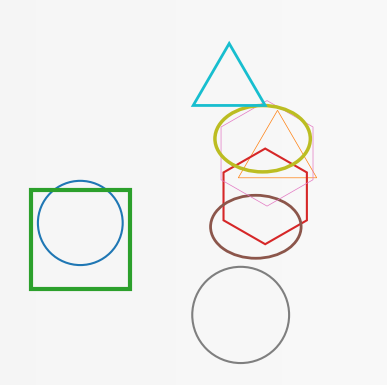[{"shape": "circle", "thickness": 1.5, "radius": 0.55, "center": [0.207, 0.421]}, {"shape": "triangle", "thickness": 0.5, "radius": 0.58, "center": [0.716, 0.597]}, {"shape": "square", "thickness": 3, "radius": 0.64, "center": [0.208, 0.378]}, {"shape": "hexagon", "thickness": 1.5, "radius": 0.62, "center": [0.684, 0.49]}, {"shape": "oval", "thickness": 2, "radius": 0.58, "center": [0.66, 0.411]}, {"shape": "hexagon", "thickness": 0.5, "radius": 0.69, "center": [0.689, 0.602]}, {"shape": "circle", "thickness": 1.5, "radius": 0.62, "center": [0.621, 0.182]}, {"shape": "oval", "thickness": 2.5, "radius": 0.62, "center": [0.678, 0.64]}, {"shape": "triangle", "thickness": 2, "radius": 0.54, "center": [0.591, 0.78]}]